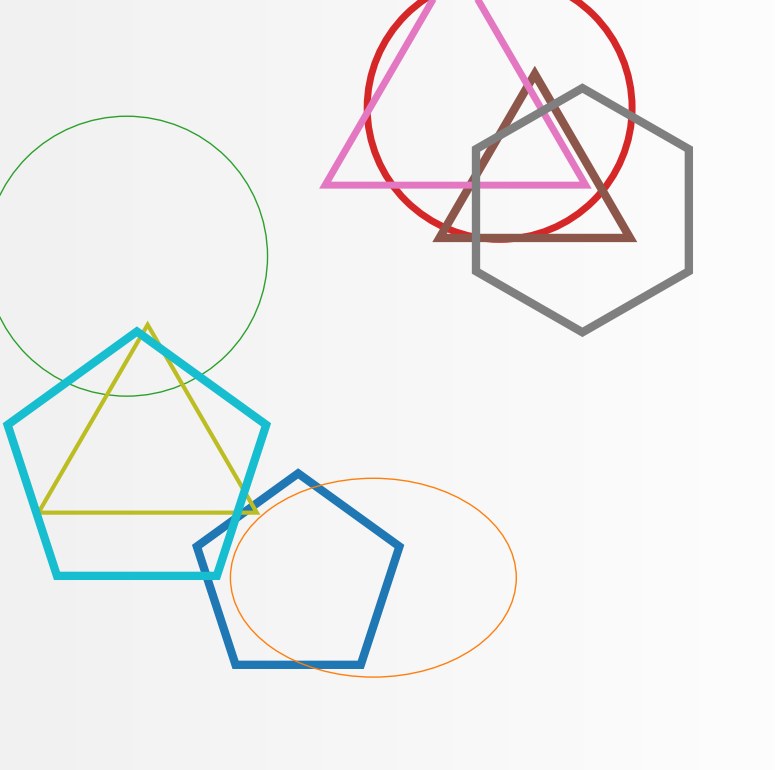[{"shape": "pentagon", "thickness": 3, "radius": 0.69, "center": [0.385, 0.248]}, {"shape": "oval", "thickness": 0.5, "radius": 0.92, "center": [0.482, 0.25]}, {"shape": "circle", "thickness": 0.5, "radius": 0.91, "center": [0.163, 0.667]}, {"shape": "circle", "thickness": 2.5, "radius": 0.85, "center": [0.645, 0.86]}, {"shape": "triangle", "thickness": 3, "radius": 0.71, "center": [0.69, 0.762]}, {"shape": "triangle", "thickness": 2.5, "radius": 0.97, "center": [0.588, 0.857]}, {"shape": "hexagon", "thickness": 3, "radius": 0.79, "center": [0.752, 0.727]}, {"shape": "triangle", "thickness": 1.5, "radius": 0.81, "center": [0.191, 0.416]}, {"shape": "pentagon", "thickness": 3, "radius": 0.88, "center": [0.177, 0.394]}]